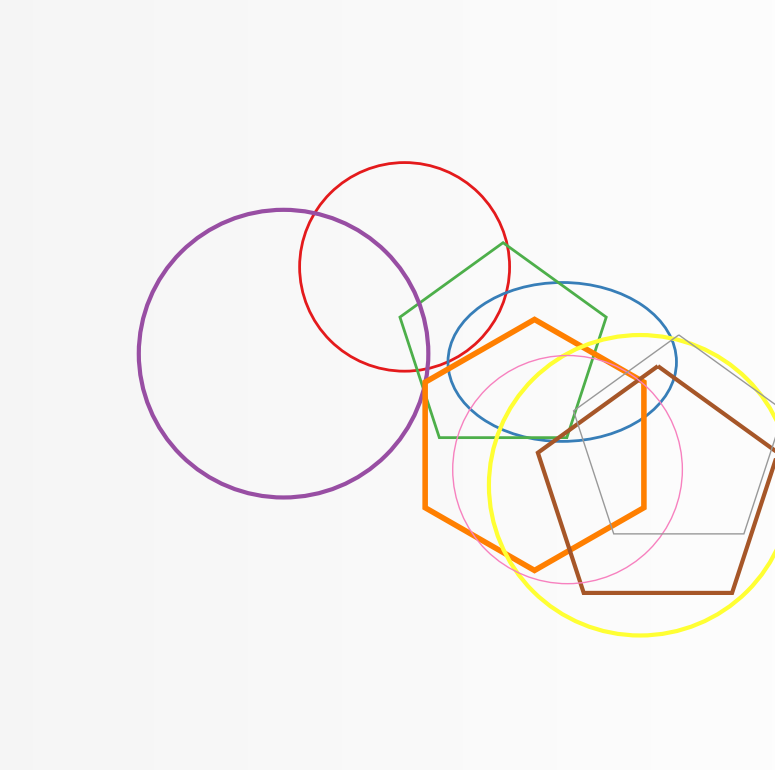[{"shape": "circle", "thickness": 1, "radius": 0.68, "center": [0.522, 0.653]}, {"shape": "oval", "thickness": 1, "radius": 0.74, "center": [0.725, 0.53]}, {"shape": "pentagon", "thickness": 1, "radius": 0.7, "center": [0.649, 0.545]}, {"shape": "circle", "thickness": 1.5, "radius": 0.93, "center": [0.366, 0.541]}, {"shape": "hexagon", "thickness": 2, "radius": 0.81, "center": [0.69, 0.422]}, {"shape": "circle", "thickness": 1.5, "radius": 0.98, "center": [0.826, 0.37]}, {"shape": "pentagon", "thickness": 1.5, "radius": 0.81, "center": [0.849, 0.362]}, {"shape": "circle", "thickness": 0.5, "radius": 0.74, "center": [0.732, 0.39]}, {"shape": "pentagon", "thickness": 0.5, "radius": 0.71, "center": [0.876, 0.422]}]